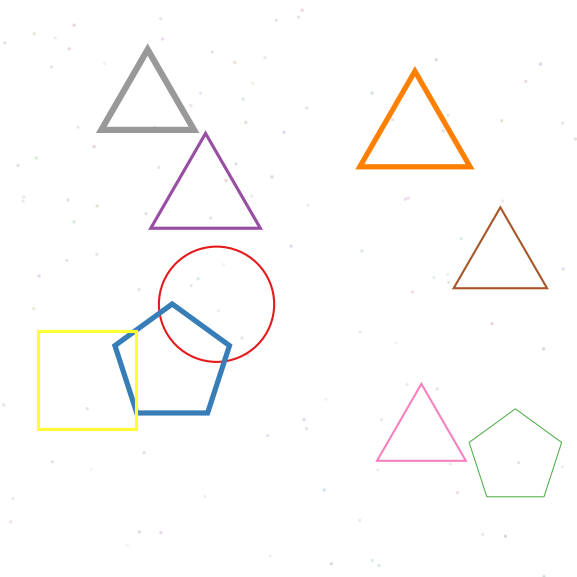[{"shape": "circle", "thickness": 1, "radius": 0.5, "center": [0.375, 0.472]}, {"shape": "pentagon", "thickness": 2.5, "radius": 0.52, "center": [0.298, 0.368]}, {"shape": "pentagon", "thickness": 0.5, "radius": 0.42, "center": [0.892, 0.207]}, {"shape": "triangle", "thickness": 1.5, "radius": 0.55, "center": [0.356, 0.659]}, {"shape": "triangle", "thickness": 2.5, "radius": 0.55, "center": [0.718, 0.765]}, {"shape": "square", "thickness": 1.5, "radius": 0.43, "center": [0.151, 0.341]}, {"shape": "triangle", "thickness": 1, "radius": 0.47, "center": [0.866, 0.547]}, {"shape": "triangle", "thickness": 1, "radius": 0.44, "center": [0.73, 0.246]}, {"shape": "triangle", "thickness": 3, "radius": 0.46, "center": [0.256, 0.821]}]